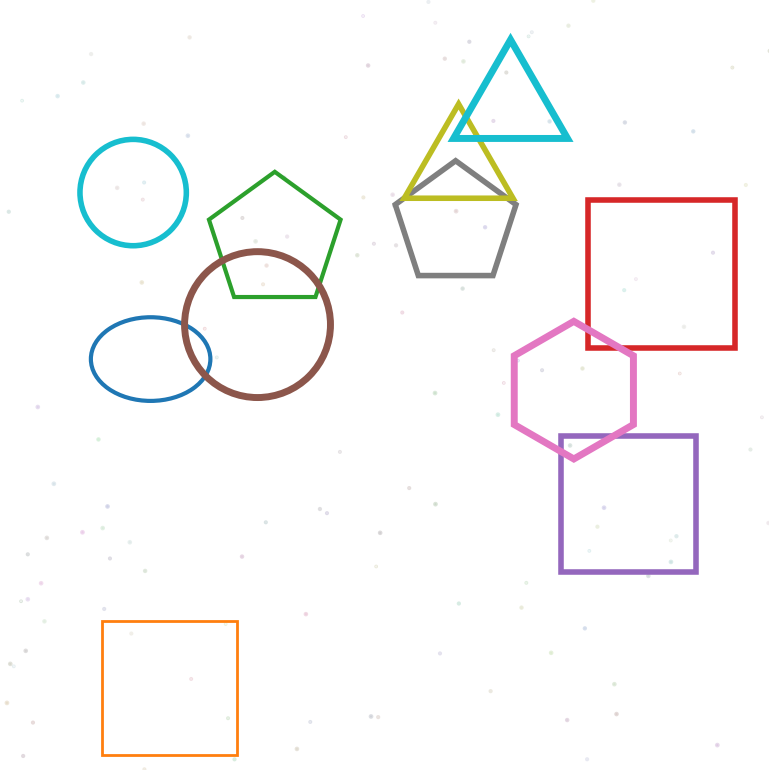[{"shape": "oval", "thickness": 1.5, "radius": 0.39, "center": [0.196, 0.534]}, {"shape": "square", "thickness": 1, "radius": 0.44, "center": [0.22, 0.106]}, {"shape": "pentagon", "thickness": 1.5, "radius": 0.45, "center": [0.357, 0.687]}, {"shape": "square", "thickness": 2, "radius": 0.48, "center": [0.859, 0.644]}, {"shape": "square", "thickness": 2, "radius": 0.44, "center": [0.816, 0.345]}, {"shape": "circle", "thickness": 2.5, "radius": 0.47, "center": [0.334, 0.578]}, {"shape": "hexagon", "thickness": 2.5, "radius": 0.45, "center": [0.745, 0.493]}, {"shape": "pentagon", "thickness": 2, "radius": 0.41, "center": [0.592, 0.709]}, {"shape": "triangle", "thickness": 2, "radius": 0.41, "center": [0.596, 0.783]}, {"shape": "circle", "thickness": 2, "radius": 0.35, "center": [0.173, 0.75]}, {"shape": "triangle", "thickness": 2.5, "radius": 0.43, "center": [0.663, 0.863]}]